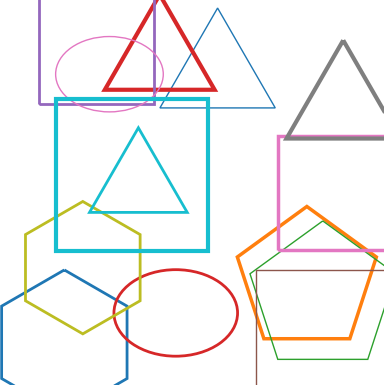[{"shape": "triangle", "thickness": 1, "radius": 0.86, "center": [0.565, 0.806]}, {"shape": "hexagon", "thickness": 2, "radius": 0.94, "center": [0.167, 0.111]}, {"shape": "pentagon", "thickness": 2.5, "radius": 0.95, "center": [0.797, 0.274]}, {"shape": "pentagon", "thickness": 1, "radius": 0.99, "center": [0.838, 0.227]}, {"shape": "oval", "thickness": 2, "radius": 0.8, "center": [0.457, 0.187]}, {"shape": "triangle", "thickness": 3, "radius": 0.82, "center": [0.415, 0.849]}, {"shape": "square", "thickness": 2, "radius": 0.75, "center": [0.25, 0.879]}, {"shape": "square", "thickness": 1, "radius": 0.9, "center": [0.845, 0.118]}, {"shape": "oval", "thickness": 1, "radius": 0.7, "center": [0.284, 0.807]}, {"shape": "square", "thickness": 2.5, "radius": 0.74, "center": [0.87, 0.498]}, {"shape": "triangle", "thickness": 3, "radius": 0.85, "center": [0.892, 0.725]}, {"shape": "hexagon", "thickness": 2, "radius": 0.86, "center": [0.215, 0.305]}, {"shape": "triangle", "thickness": 2, "radius": 0.73, "center": [0.359, 0.522]}, {"shape": "square", "thickness": 3, "radius": 0.99, "center": [0.342, 0.545]}]